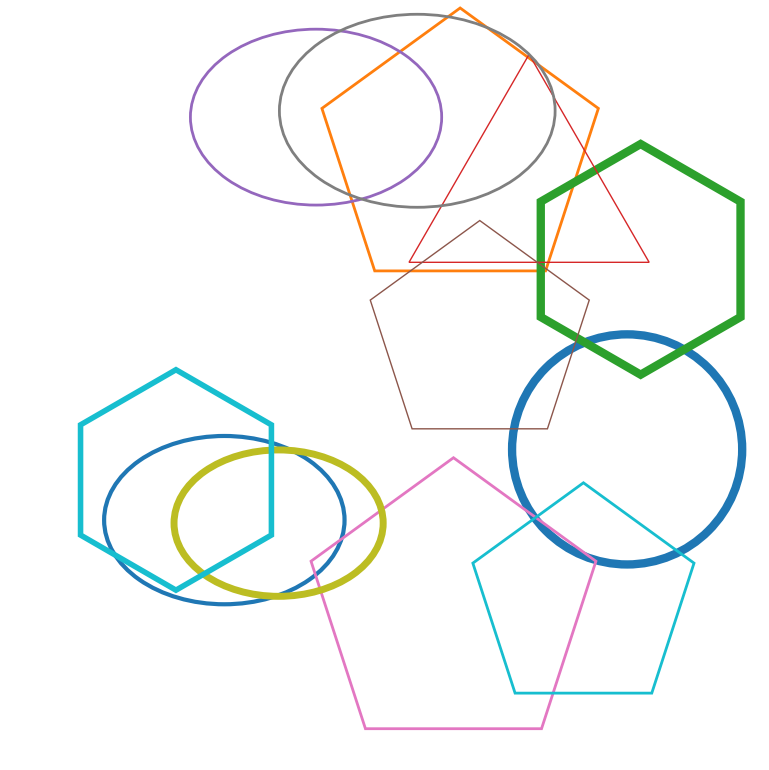[{"shape": "oval", "thickness": 1.5, "radius": 0.78, "center": [0.291, 0.325]}, {"shape": "circle", "thickness": 3, "radius": 0.75, "center": [0.814, 0.416]}, {"shape": "pentagon", "thickness": 1, "radius": 0.94, "center": [0.598, 0.801]}, {"shape": "hexagon", "thickness": 3, "radius": 0.75, "center": [0.832, 0.663]}, {"shape": "triangle", "thickness": 0.5, "radius": 0.9, "center": [0.687, 0.749]}, {"shape": "oval", "thickness": 1, "radius": 0.82, "center": [0.41, 0.848]}, {"shape": "pentagon", "thickness": 0.5, "radius": 0.75, "center": [0.623, 0.564]}, {"shape": "pentagon", "thickness": 1, "radius": 0.97, "center": [0.589, 0.211]}, {"shape": "oval", "thickness": 1, "radius": 0.9, "center": [0.542, 0.856]}, {"shape": "oval", "thickness": 2.5, "radius": 0.68, "center": [0.362, 0.321]}, {"shape": "hexagon", "thickness": 2, "radius": 0.72, "center": [0.229, 0.377]}, {"shape": "pentagon", "thickness": 1, "radius": 0.76, "center": [0.758, 0.222]}]